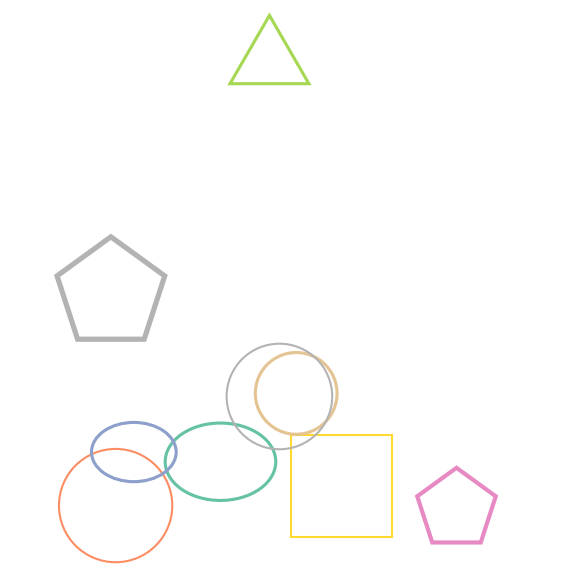[{"shape": "oval", "thickness": 1.5, "radius": 0.48, "center": [0.382, 0.2]}, {"shape": "circle", "thickness": 1, "radius": 0.49, "center": [0.2, 0.124]}, {"shape": "oval", "thickness": 1.5, "radius": 0.37, "center": [0.232, 0.216]}, {"shape": "pentagon", "thickness": 2, "radius": 0.36, "center": [0.79, 0.118]}, {"shape": "triangle", "thickness": 1.5, "radius": 0.39, "center": [0.467, 0.894]}, {"shape": "square", "thickness": 1, "radius": 0.44, "center": [0.592, 0.157]}, {"shape": "circle", "thickness": 1.5, "radius": 0.35, "center": [0.513, 0.318]}, {"shape": "pentagon", "thickness": 2.5, "radius": 0.49, "center": [0.192, 0.491]}, {"shape": "circle", "thickness": 1, "radius": 0.46, "center": [0.484, 0.313]}]